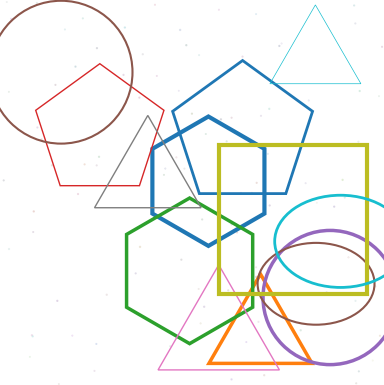[{"shape": "pentagon", "thickness": 2, "radius": 0.96, "center": [0.63, 0.652]}, {"shape": "hexagon", "thickness": 3, "radius": 0.84, "center": [0.541, 0.529]}, {"shape": "triangle", "thickness": 2.5, "radius": 0.77, "center": [0.677, 0.133]}, {"shape": "hexagon", "thickness": 2.5, "radius": 0.95, "center": [0.493, 0.297]}, {"shape": "pentagon", "thickness": 1, "radius": 0.88, "center": [0.259, 0.659]}, {"shape": "circle", "thickness": 2.5, "radius": 0.87, "center": [0.857, 0.227]}, {"shape": "oval", "thickness": 1.5, "radius": 0.76, "center": [0.821, 0.263]}, {"shape": "circle", "thickness": 1.5, "radius": 0.93, "center": [0.159, 0.812]}, {"shape": "triangle", "thickness": 1, "radius": 0.91, "center": [0.568, 0.13]}, {"shape": "triangle", "thickness": 1, "radius": 0.8, "center": [0.384, 0.54]}, {"shape": "square", "thickness": 3, "radius": 0.96, "center": [0.761, 0.43]}, {"shape": "triangle", "thickness": 0.5, "radius": 0.68, "center": [0.819, 0.851]}, {"shape": "oval", "thickness": 2, "radius": 0.86, "center": [0.885, 0.373]}]